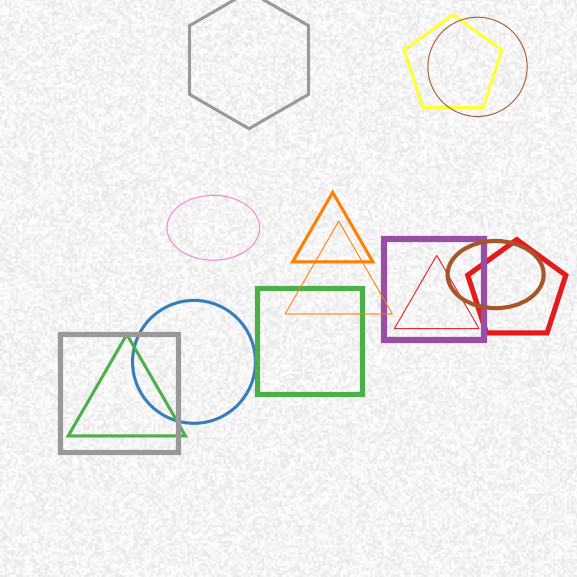[{"shape": "triangle", "thickness": 0.5, "radius": 0.42, "center": [0.756, 0.472]}, {"shape": "pentagon", "thickness": 2.5, "radius": 0.45, "center": [0.895, 0.495]}, {"shape": "circle", "thickness": 1.5, "radius": 0.53, "center": [0.336, 0.373]}, {"shape": "square", "thickness": 2.5, "radius": 0.46, "center": [0.536, 0.408]}, {"shape": "triangle", "thickness": 1.5, "radius": 0.59, "center": [0.22, 0.303]}, {"shape": "square", "thickness": 3, "radius": 0.43, "center": [0.751, 0.498]}, {"shape": "triangle", "thickness": 0.5, "radius": 0.54, "center": [0.587, 0.509]}, {"shape": "triangle", "thickness": 1.5, "radius": 0.4, "center": [0.576, 0.586]}, {"shape": "pentagon", "thickness": 1.5, "radius": 0.44, "center": [0.784, 0.885]}, {"shape": "circle", "thickness": 0.5, "radius": 0.43, "center": [0.827, 0.883]}, {"shape": "oval", "thickness": 2, "radius": 0.42, "center": [0.858, 0.524]}, {"shape": "oval", "thickness": 0.5, "radius": 0.4, "center": [0.369, 0.605]}, {"shape": "square", "thickness": 2.5, "radius": 0.51, "center": [0.206, 0.318]}, {"shape": "hexagon", "thickness": 1.5, "radius": 0.59, "center": [0.431, 0.895]}]